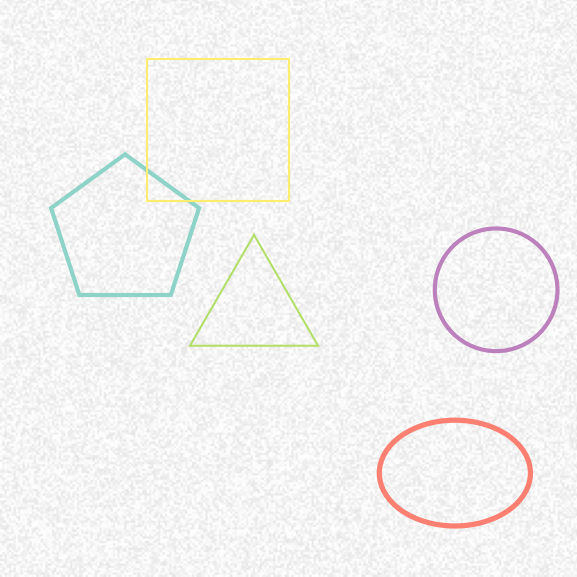[{"shape": "pentagon", "thickness": 2, "radius": 0.67, "center": [0.217, 0.597]}, {"shape": "oval", "thickness": 2.5, "radius": 0.65, "center": [0.788, 0.18]}, {"shape": "triangle", "thickness": 1, "radius": 0.64, "center": [0.44, 0.464]}, {"shape": "circle", "thickness": 2, "radius": 0.53, "center": [0.859, 0.497]}, {"shape": "square", "thickness": 1, "radius": 0.61, "center": [0.377, 0.774]}]